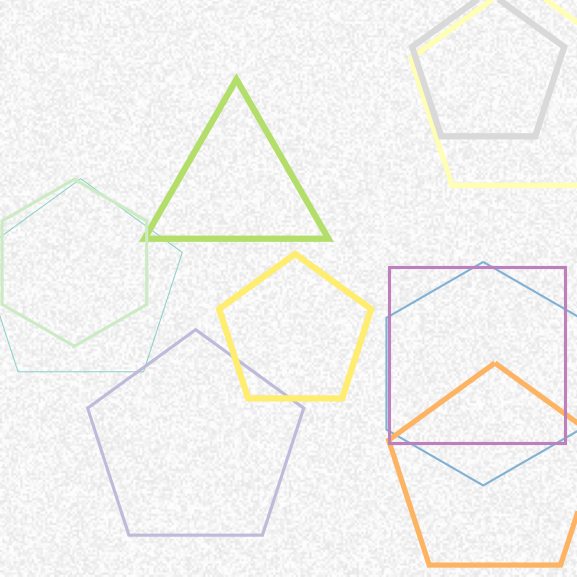[{"shape": "pentagon", "thickness": 0.5, "radius": 0.92, "center": [0.14, 0.505]}, {"shape": "pentagon", "thickness": 2.5, "radius": 0.98, "center": [0.898, 0.837]}, {"shape": "pentagon", "thickness": 1.5, "radius": 0.98, "center": [0.339, 0.232]}, {"shape": "hexagon", "thickness": 1, "radius": 0.97, "center": [0.837, 0.352]}, {"shape": "pentagon", "thickness": 2.5, "radius": 0.97, "center": [0.857, 0.177]}, {"shape": "triangle", "thickness": 3, "radius": 0.92, "center": [0.409, 0.678]}, {"shape": "pentagon", "thickness": 3, "radius": 0.69, "center": [0.845, 0.875]}, {"shape": "square", "thickness": 1.5, "radius": 0.76, "center": [0.825, 0.384]}, {"shape": "hexagon", "thickness": 1.5, "radius": 0.72, "center": [0.129, 0.544]}, {"shape": "pentagon", "thickness": 3, "radius": 0.69, "center": [0.511, 0.421]}]